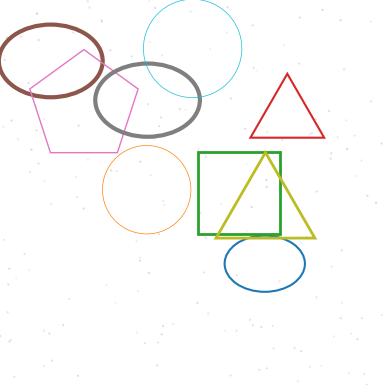[{"shape": "oval", "thickness": 1.5, "radius": 0.52, "center": [0.688, 0.315]}, {"shape": "circle", "thickness": 0.5, "radius": 0.57, "center": [0.381, 0.507]}, {"shape": "square", "thickness": 2, "radius": 0.53, "center": [0.62, 0.498]}, {"shape": "triangle", "thickness": 1.5, "radius": 0.55, "center": [0.746, 0.698]}, {"shape": "oval", "thickness": 3, "radius": 0.67, "center": [0.132, 0.842]}, {"shape": "pentagon", "thickness": 1, "radius": 0.74, "center": [0.218, 0.723]}, {"shape": "oval", "thickness": 3, "radius": 0.68, "center": [0.383, 0.74]}, {"shape": "triangle", "thickness": 2, "radius": 0.74, "center": [0.69, 0.456]}, {"shape": "circle", "thickness": 0.5, "radius": 0.64, "center": [0.5, 0.874]}]